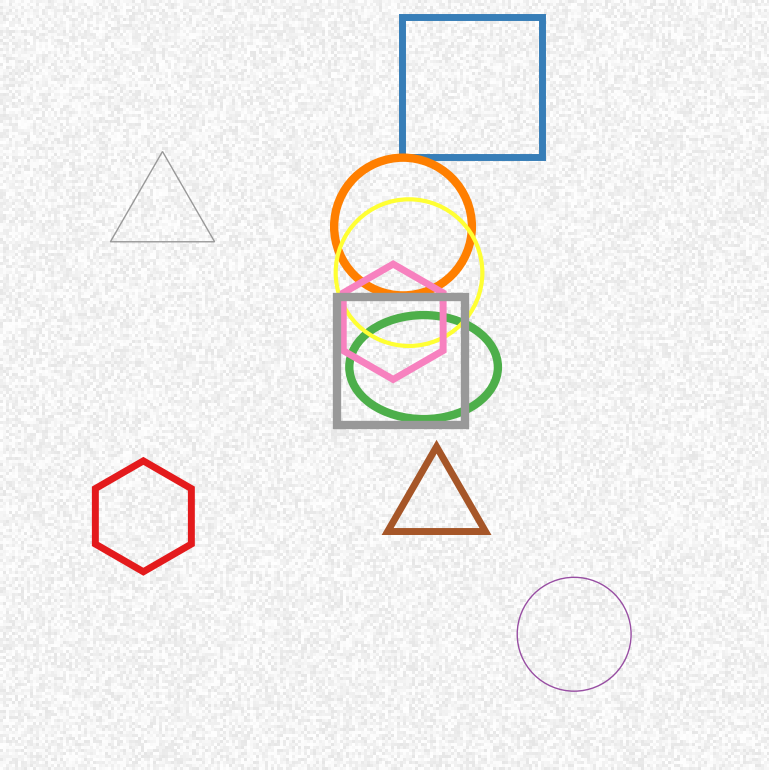[{"shape": "hexagon", "thickness": 2.5, "radius": 0.36, "center": [0.186, 0.329]}, {"shape": "square", "thickness": 2.5, "radius": 0.46, "center": [0.612, 0.887]}, {"shape": "oval", "thickness": 3, "radius": 0.48, "center": [0.55, 0.523]}, {"shape": "circle", "thickness": 0.5, "radius": 0.37, "center": [0.746, 0.176]}, {"shape": "circle", "thickness": 3, "radius": 0.45, "center": [0.523, 0.706]}, {"shape": "circle", "thickness": 1.5, "radius": 0.48, "center": [0.531, 0.646]}, {"shape": "triangle", "thickness": 2.5, "radius": 0.37, "center": [0.567, 0.346]}, {"shape": "hexagon", "thickness": 2.5, "radius": 0.37, "center": [0.511, 0.582]}, {"shape": "triangle", "thickness": 0.5, "radius": 0.39, "center": [0.211, 0.725]}, {"shape": "square", "thickness": 3, "radius": 0.42, "center": [0.521, 0.531]}]